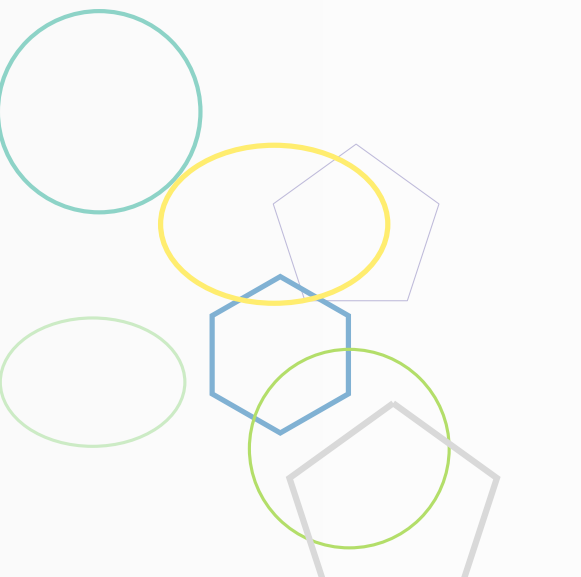[{"shape": "circle", "thickness": 2, "radius": 0.87, "center": [0.171, 0.806]}, {"shape": "pentagon", "thickness": 0.5, "radius": 0.75, "center": [0.613, 0.6]}, {"shape": "hexagon", "thickness": 2.5, "radius": 0.68, "center": [0.482, 0.385]}, {"shape": "circle", "thickness": 1.5, "radius": 0.86, "center": [0.601, 0.222]}, {"shape": "pentagon", "thickness": 3, "radius": 0.94, "center": [0.676, 0.113]}, {"shape": "oval", "thickness": 1.5, "radius": 0.79, "center": [0.159, 0.337]}, {"shape": "oval", "thickness": 2.5, "radius": 0.98, "center": [0.472, 0.611]}]